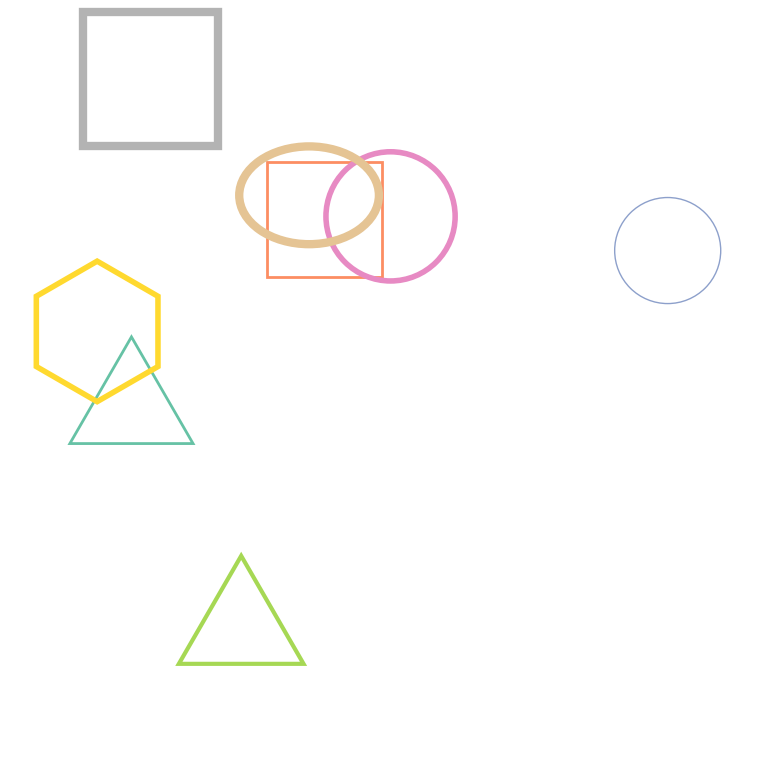[{"shape": "triangle", "thickness": 1, "radius": 0.46, "center": [0.171, 0.47]}, {"shape": "square", "thickness": 1, "radius": 0.37, "center": [0.422, 0.715]}, {"shape": "circle", "thickness": 0.5, "radius": 0.34, "center": [0.867, 0.675]}, {"shape": "circle", "thickness": 2, "radius": 0.42, "center": [0.507, 0.719]}, {"shape": "triangle", "thickness": 1.5, "radius": 0.47, "center": [0.313, 0.185]}, {"shape": "hexagon", "thickness": 2, "radius": 0.46, "center": [0.126, 0.57]}, {"shape": "oval", "thickness": 3, "radius": 0.45, "center": [0.401, 0.746]}, {"shape": "square", "thickness": 3, "radius": 0.44, "center": [0.196, 0.897]}]